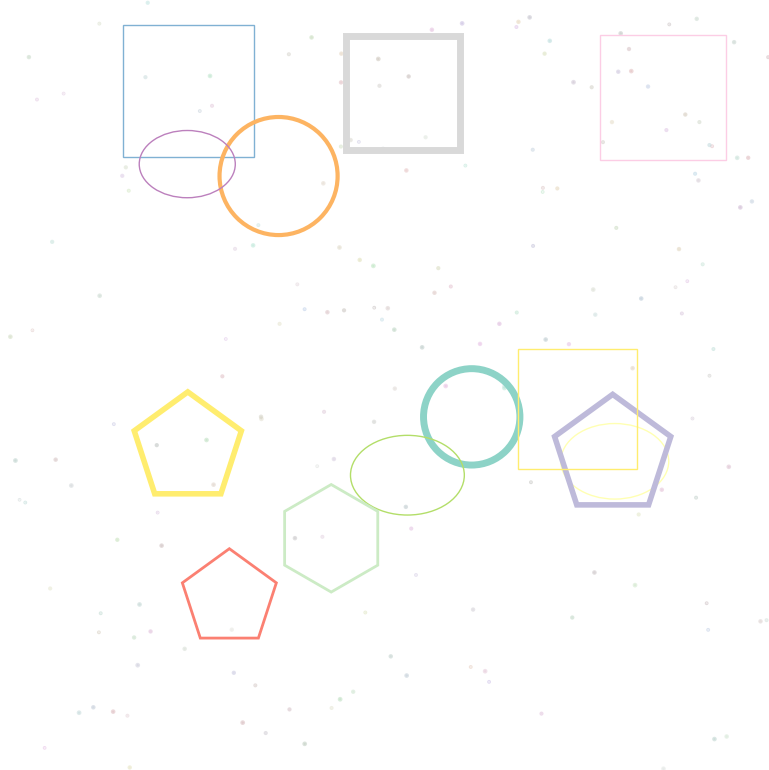[{"shape": "circle", "thickness": 2.5, "radius": 0.31, "center": [0.613, 0.459]}, {"shape": "oval", "thickness": 0.5, "radius": 0.35, "center": [0.798, 0.401]}, {"shape": "pentagon", "thickness": 2, "radius": 0.4, "center": [0.796, 0.409]}, {"shape": "pentagon", "thickness": 1, "radius": 0.32, "center": [0.298, 0.223]}, {"shape": "square", "thickness": 0.5, "radius": 0.43, "center": [0.245, 0.882]}, {"shape": "circle", "thickness": 1.5, "radius": 0.38, "center": [0.362, 0.771]}, {"shape": "oval", "thickness": 0.5, "radius": 0.37, "center": [0.529, 0.383]}, {"shape": "square", "thickness": 0.5, "radius": 0.41, "center": [0.861, 0.874]}, {"shape": "square", "thickness": 2.5, "radius": 0.37, "center": [0.524, 0.88]}, {"shape": "oval", "thickness": 0.5, "radius": 0.31, "center": [0.243, 0.787]}, {"shape": "hexagon", "thickness": 1, "radius": 0.35, "center": [0.43, 0.301]}, {"shape": "square", "thickness": 0.5, "radius": 0.39, "center": [0.75, 0.469]}, {"shape": "pentagon", "thickness": 2, "radius": 0.37, "center": [0.244, 0.418]}]